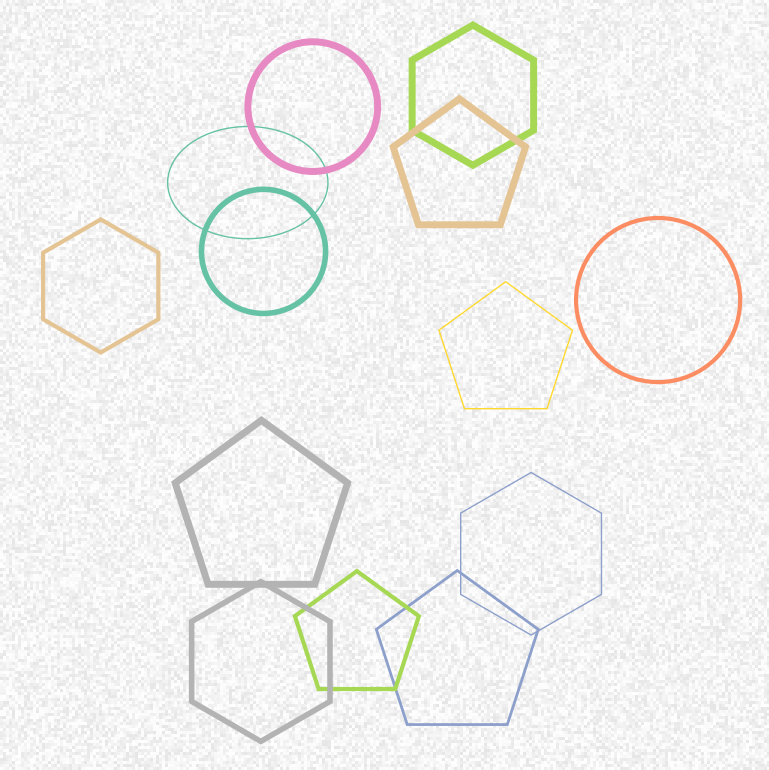[{"shape": "circle", "thickness": 2, "radius": 0.4, "center": [0.342, 0.674]}, {"shape": "oval", "thickness": 0.5, "radius": 0.52, "center": [0.322, 0.763]}, {"shape": "circle", "thickness": 1.5, "radius": 0.53, "center": [0.855, 0.61]}, {"shape": "hexagon", "thickness": 0.5, "radius": 0.53, "center": [0.69, 0.281]}, {"shape": "pentagon", "thickness": 1, "radius": 0.55, "center": [0.594, 0.148]}, {"shape": "circle", "thickness": 2.5, "radius": 0.42, "center": [0.406, 0.862]}, {"shape": "hexagon", "thickness": 2.5, "radius": 0.46, "center": [0.614, 0.876]}, {"shape": "pentagon", "thickness": 1.5, "radius": 0.42, "center": [0.464, 0.174]}, {"shape": "pentagon", "thickness": 0.5, "radius": 0.46, "center": [0.657, 0.543]}, {"shape": "hexagon", "thickness": 1.5, "radius": 0.43, "center": [0.131, 0.629]}, {"shape": "pentagon", "thickness": 2.5, "radius": 0.45, "center": [0.597, 0.781]}, {"shape": "hexagon", "thickness": 2, "radius": 0.52, "center": [0.339, 0.141]}, {"shape": "pentagon", "thickness": 2.5, "radius": 0.59, "center": [0.34, 0.336]}]